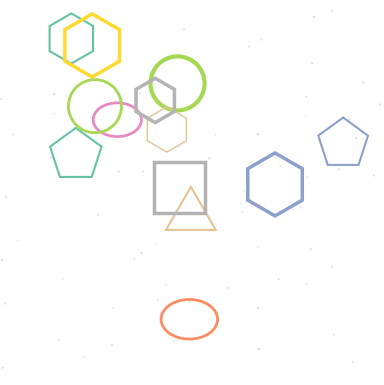[{"shape": "pentagon", "thickness": 1.5, "radius": 0.35, "center": [0.197, 0.597]}, {"shape": "hexagon", "thickness": 1.5, "radius": 0.33, "center": [0.185, 0.9]}, {"shape": "oval", "thickness": 2, "radius": 0.37, "center": [0.492, 0.171]}, {"shape": "pentagon", "thickness": 1.5, "radius": 0.34, "center": [0.891, 0.627]}, {"shape": "hexagon", "thickness": 2.5, "radius": 0.41, "center": [0.714, 0.521]}, {"shape": "oval", "thickness": 2, "radius": 0.31, "center": [0.305, 0.689]}, {"shape": "circle", "thickness": 3, "radius": 0.35, "center": [0.461, 0.783]}, {"shape": "circle", "thickness": 2, "radius": 0.34, "center": [0.247, 0.724]}, {"shape": "hexagon", "thickness": 2.5, "radius": 0.41, "center": [0.239, 0.882]}, {"shape": "triangle", "thickness": 1.5, "radius": 0.37, "center": [0.496, 0.44]}, {"shape": "hexagon", "thickness": 1, "radius": 0.29, "center": [0.433, 0.664]}, {"shape": "square", "thickness": 2.5, "radius": 0.33, "center": [0.467, 0.513]}, {"shape": "hexagon", "thickness": 2.5, "radius": 0.29, "center": [0.403, 0.739]}]